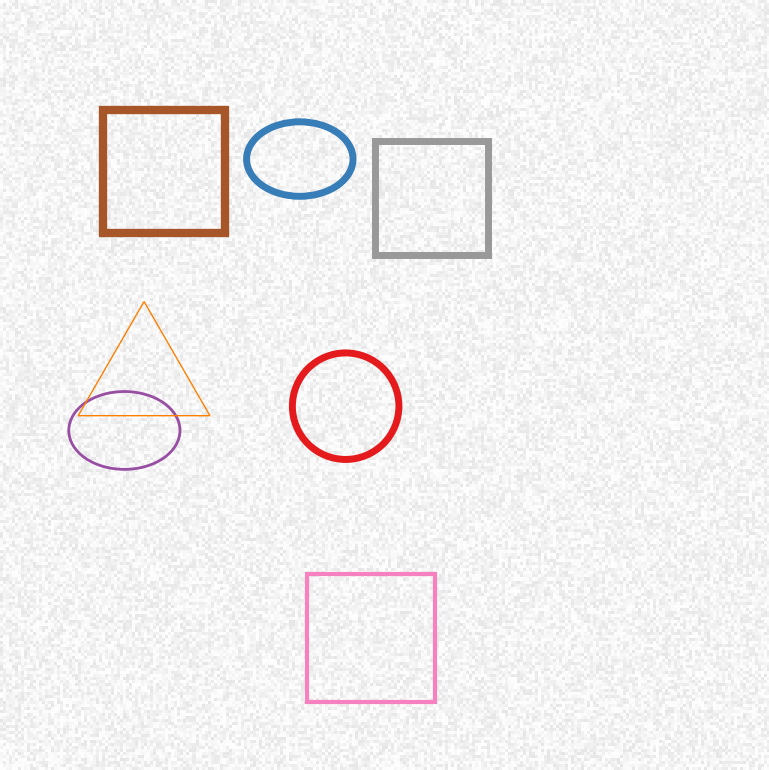[{"shape": "circle", "thickness": 2.5, "radius": 0.35, "center": [0.449, 0.472]}, {"shape": "oval", "thickness": 2.5, "radius": 0.35, "center": [0.389, 0.793]}, {"shape": "oval", "thickness": 1, "radius": 0.36, "center": [0.162, 0.441]}, {"shape": "triangle", "thickness": 0.5, "radius": 0.49, "center": [0.187, 0.51]}, {"shape": "square", "thickness": 3, "radius": 0.4, "center": [0.213, 0.777]}, {"shape": "square", "thickness": 1.5, "radius": 0.41, "center": [0.482, 0.172]}, {"shape": "square", "thickness": 2.5, "radius": 0.37, "center": [0.561, 0.743]}]